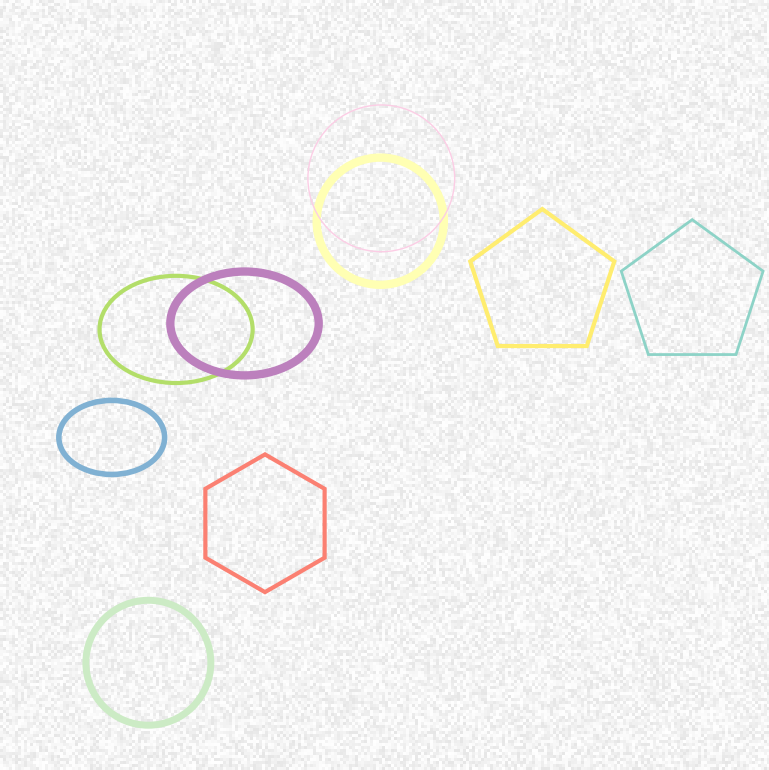[{"shape": "pentagon", "thickness": 1, "radius": 0.48, "center": [0.899, 0.618]}, {"shape": "circle", "thickness": 3, "radius": 0.41, "center": [0.494, 0.713]}, {"shape": "hexagon", "thickness": 1.5, "radius": 0.45, "center": [0.344, 0.32]}, {"shape": "oval", "thickness": 2, "radius": 0.34, "center": [0.145, 0.432]}, {"shape": "oval", "thickness": 1.5, "radius": 0.5, "center": [0.229, 0.572]}, {"shape": "circle", "thickness": 0.5, "radius": 0.48, "center": [0.495, 0.768]}, {"shape": "oval", "thickness": 3, "radius": 0.48, "center": [0.318, 0.58]}, {"shape": "circle", "thickness": 2.5, "radius": 0.41, "center": [0.193, 0.139]}, {"shape": "pentagon", "thickness": 1.5, "radius": 0.49, "center": [0.704, 0.63]}]